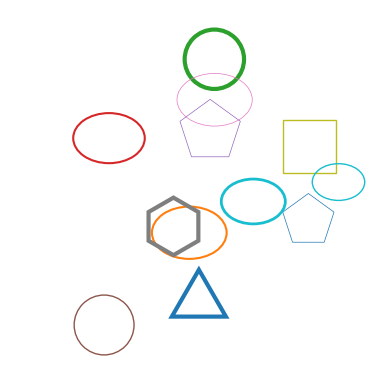[{"shape": "triangle", "thickness": 3, "radius": 0.41, "center": [0.517, 0.218]}, {"shape": "pentagon", "thickness": 0.5, "radius": 0.35, "center": [0.801, 0.427]}, {"shape": "oval", "thickness": 1.5, "radius": 0.49, "center": [0.492, 0.395]}, {"shape": "circle", "thickness": 3, "radius": 0.39, "center": [0.557, 0.846]}, {"shape": "oval", "thickness": 1.5, "radius": 0.46, "center": [0.283, 0.641]}, {"shape": "pentagon", "thickness": 0.5, "radius": 0.41, "center": [0.546, 0.659]}, {"shape": "circle", "thickness": 1, "radius": 0.39, "center": [0.27, 0.156]}, {"shape": "oval", "thickness": 0.5, "radius": 0.49, "center": [0.557, 0.741]}, {"shape": "hexagon", "thickness": 3, "radius": 0.37, "center": [0.451, 0.412]}, {"shape": "square", "thickness": 1, "radius": 0.35, "center": [0.804, 0.62]}, {"shape": "oval", "thickness": 2, "radius": 0.42, "center": [0.658, 0.477]}, {"shape": "oval", "thickness": 1, "radius": 0.34, "center": [0.879, 0.527]}]